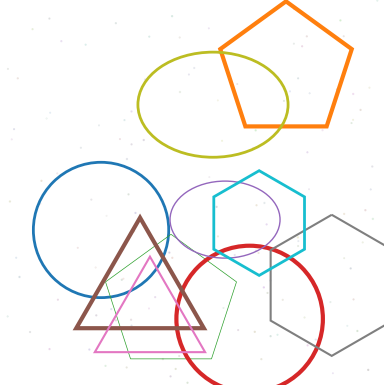[{"shape": "circle", "thickness": 2, "radius": 0.88, "center": [0.262, 0.403]}, {"shape": "pentagon", "thickness": 3, "radius": 0.9, "center": [0.743, 0.817]}, {"shape": "pentagon", "thickness": 0.5, "radius": 0.89, "center": [0.444, 0.213]}, {"shape": "circle", "thickness": 3, "radius": 0.95, "center": [0.648, 0.172]}, {"shape": "oval", "thickness": 1, "radius": 0.71, "center": [0.585, 0.43]}, {"shape": "triangle", "thickness": 3, "radius": 0.96, "center": [0.364, 0.243]}, {"shape": "triangle", "thickness": 1.5, "radius": 0.83, "center": [0.389, 0.168]}, {"shape": "hexagon", "thickness": 1.5, "radius": 0.92, "center": [0.862, 0.259]}, {"shape": "oval", "thickness": 2, "radius": 0.98, "center": [0.553, 0.728]}, {"shape": "hexagon", "thickness": 2, "radius": 0.68, "center": [0.673, 0.421]}]